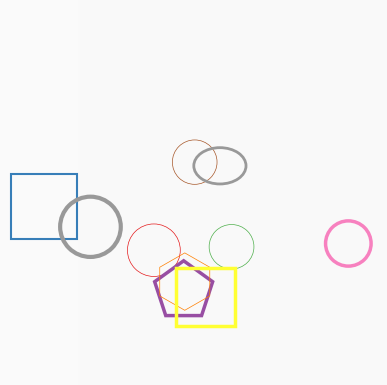[{"shape": "circle", "thickness": 0.5, "radius": 0.34, "center": [0.397, 0.35]}, {"shape": "square", "thickness": 1.5, "radius": 0.43, "center": [0.112, 0.463]}, {"shape": "circle", "thickness": 0.5, "radius": 0.29, "center": [0.598, 0.359]}, {"shape": "pentagon", "thickness": 2.5, "radius": 0.39, "center": [0.474, 0.244]}, {"shape": "hexagon", "thickness": 0.5, "radius": 0.37, "center": [0.477, 0.269]}, {"shape": "square", "thickness": 2.5, "radius": 0.38, "center": [0.531, 0.229]}, {"shape": "circle", "thickness": 0.5, "radius": 0.29, "center": [0.502, 0.579]}, {"shape": "circle", "thickness": 2.5, "radius": 0.29, "center": [0.899, 0.368]}, {"shape": "oval", "thickness": 2, "radius": 0.34, "center": [0.568, 0.569]}, {"shape": "circle", "thickness": 3, "radius": 0.39, "center": [0.233, 0.411]}]